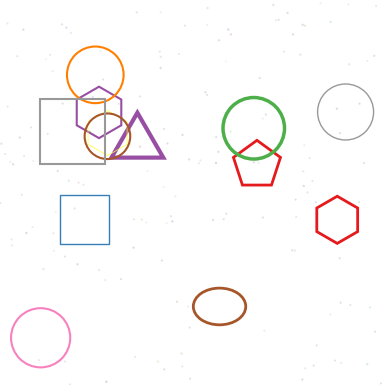[{"shape": "pentagon", "thickness": 2, "radius": 0.32, "center": [0.667, 0.571]}, {"shape": "hexagon", "thickness": 2, "radius": 0.31, "center": [0.876, 0.429]}, {"shape": "square", "thickness": 1, "radius": 0.32, "center": [0.219, 0.429]}, {"shape": "circle", "thickness": 2.5, "radius": 0.4, "center": [0.659, 0.667]}, {"shape": "hexagon", "thickness": 1.5, "radius": 0.33, "center": [0.257, 0.708]}, {"shape": "triangle", "thickness": 3, "radius": 0.39, "center": [0.357, 0.629]}, {"shape": "circle", "thickness": 1.5, "radius": 0.37, "center": [0.248, 0.806]}, {"shape": "hexagon", "thickness": 0.5, "radius": 0.29, "center": [0.279, 0.654]}, {"shape": "oval", "thickness": 2, "radius": 0.34, "center": [0.57, 0.204]}, {"shape": "circle", "thickness": 1.5, "radius": 0.3, "center": [0.279, 0.646]}, {"shape": "circle", "thickness": 1.5, "radius": 0.38, "center": [0.106, 0.123]}, {"shape": "circle", "thickness": 1, "radius": 0.36, "center": [0.898, 0.709]}, {"shape": "square", "thickness": 1.5, "radius": 0.42, "center": [0.189, 0.659]}]